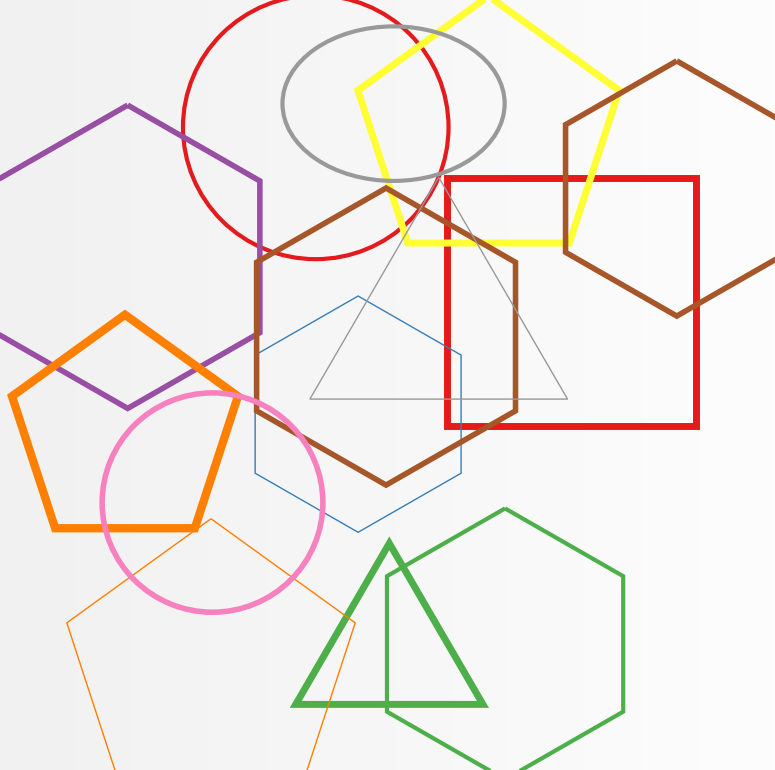[{"shape": "square", "thickness": 2.5, "radius": 0.8, "center": [0.738, 0.608]}, {"shape": "circle", "thickness": 1.5, "radius": 0.86, "center": [0.407, 0.835]}, {"shape": "hexagon", "thickness": 0.5, "radius": 0.77, "center": [0.462, 0.462]}, {"shape": "triangle", "thickness": 2.5, "radius": 0.7, "center": [0.502, 0.155]}, {"shape": "hexagon", "thickness": 1.5, "radius": 0.88, "center": [0.652, 0.164]}, {"shape": "hexagon", "thickness": 2, "radius": 0.98, "center": [0.165, 0.667]}, {"shape": "pentagon", "thickness": 0.5, "radius": 0.98, "center": [0.272, 0.131]}, {"shape": "pentagon", "thickness": 3, "radius": 0.77, "center": [0.161, 0.438]}, {"shape": "pentagon", "thickness": 2.5, "radius": 0.89, "center": [0.63, 0.828]}, {"shape": "hexagon", "thickness": 2, "radius": 0.83, "center": [0.873, 0.755]}, {"shape": "hexagon", "thickness": 2, "radius": 0.96, "center": [0.498, 0.563]}, {"shape": "circle", "thickness": 2, "radius": 0.71, "center": [0.274, 0.347]}, {"shape": "triangle", "thickness": 0.5, "radius": 0.96, "center": [0.566, 0.578]}, {"shape": "oval", "thickness": 1.5, "radius": 0.72, "center": [0.508, 0.865]}]